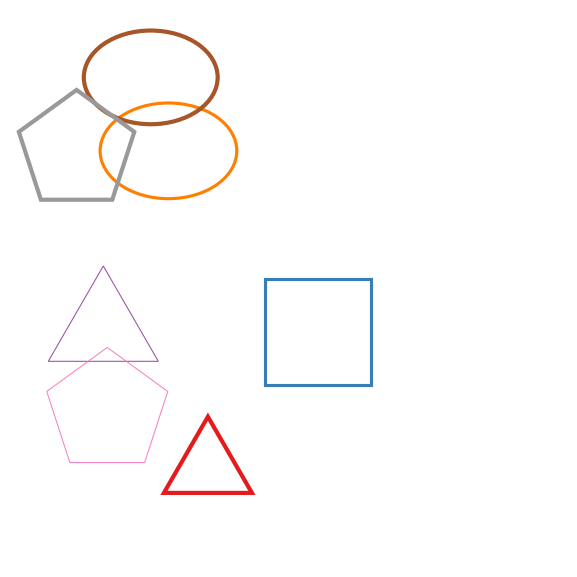[{"shape": "triangle", "thickness": 2, "radius": 0.44, "center": [0.36, 0.19]}, {"shape": "square", "thickness": 1.5, "radius": 0.46, "center": [0.551, 0.425]}, {"shape": "triangle", "thickness": 0.5, "radius": 0.55, "center": [0.179, 0.429]}, {"shape": "oval", "thickness": 1.5, "radius": 0.59, "center": [0.292, 0.738]}, {"shape": "oval", "thickness": 2, "radius": 0.58, "center": [0.261, 0.865]}, {"shape": "pentagon", "thickness": 0.5, "radius": 0.55, "center": [0.186, 0.287]}, {"shape": "pentagon", "thickness": 2, "radius": 0.53, "center": [0.133, 0.738]}]